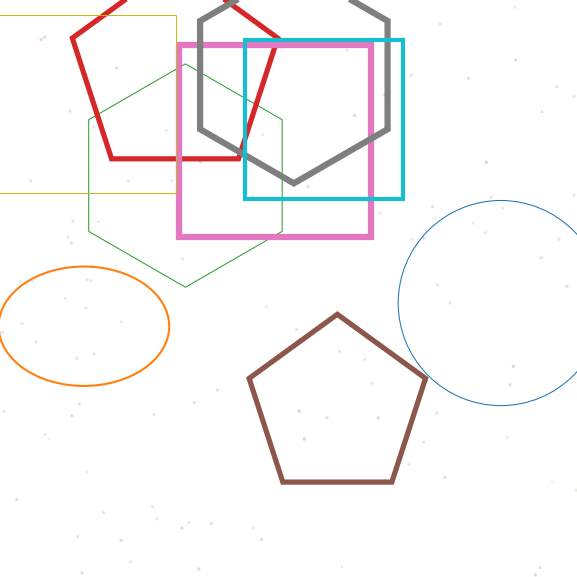[{"shape": "circle", "thickness": 0.5, "radius": 0.89, "center": [0.867, 0.474]}, {"shape": "oval", "thickness": 1, "radius": 0.74, "center": [0.145, 0.434]}, {"shape": "hexagon", "thickness": 0.5, "radius": 0.97, "center": [0.321, 0.695]}, {"shape": "pentagon", "thickness": 2.5, "radius": 0.94, "center": [0.303, 0.875]}, {"shape": "pentagon", "thickness": 2.5, "radius": 0.8, "center": [0.584, 0.294]}, {"shape": "square", "thickness": 3, "radius": 0.83, "center": [0.476, 0.755]}, {"shape": "hexagon", "thickness": 3, "radius": 0.94, "center": [0.509, 0.869]}, {"shape": "square", "thickness": 0.5, "radius": 0.77, "center": [0.15, 0.818]}, {"shape": "square", "thickness": 2, "radius": 0.69, "center": [0.561, 0.792]}]